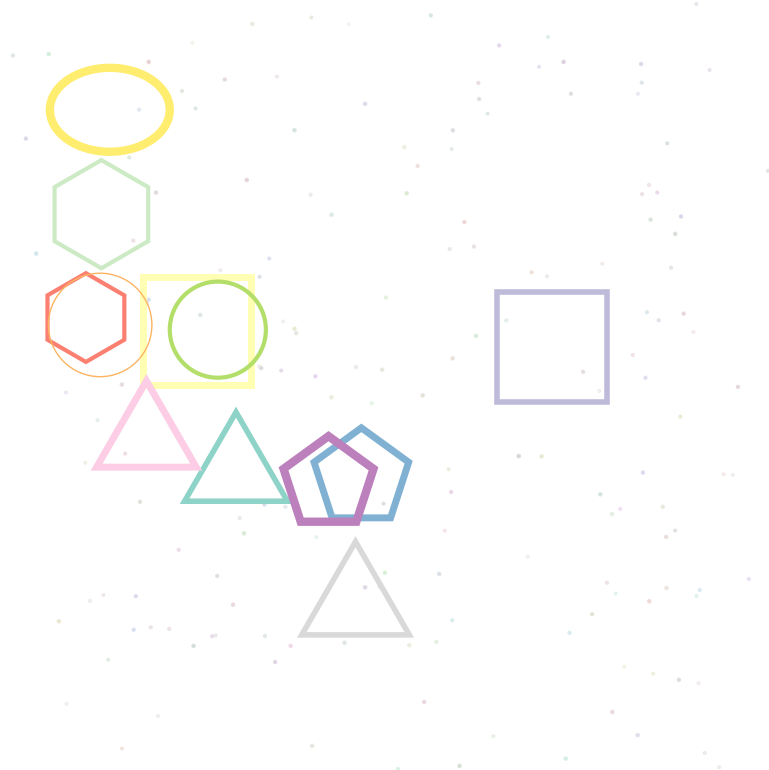[{"shape": "triangle", "thickness": 2, "radius": 0.39, "center": [0.307, 0.388]}, {"shape": "square", "thickness": 2.5, "radius": 0.35, "center": [0.256, 0.57]}, {"shape": "square", "thickness": 2, "radius": 0.36, "center": [0.717, 0.549]}, {"shape": "hexagon", "thickness": 1.5, "radius": 0.29, "center": [0.112, 0.588]}, {"shape": "pentagon", "thickness": 2.5, "radius": 0.32, "center": [0.469, 0.38]}, {"shape": "circle", "thickness": 0.5, "radius": 0.34, "center": [0.13, 0.578]}, {"shape": "circle", "thickness": 1.5, "radius": 0.31, "center": [0.283, 0.572]}, {"shape": "triangle", "thickness": 2.5, "radius": 0.37, "center": [0.19, 0.431]}, {"shape": "triangle", "thickness": 2, "radius": 0.4, "center": [0.462, 0.216]}, {"shape": "pentagon", "thickness": 3, "radius": 0.31, "center": [0.427, 0.372]}, {"shape": "hexagon", "thickness": 1.5, "radius": 0.35, "center": [0.132, 0.722]}, {"shape": "oval", "thickness": 3, "radius": 0.39, "center": [0.143, 0.857]}]